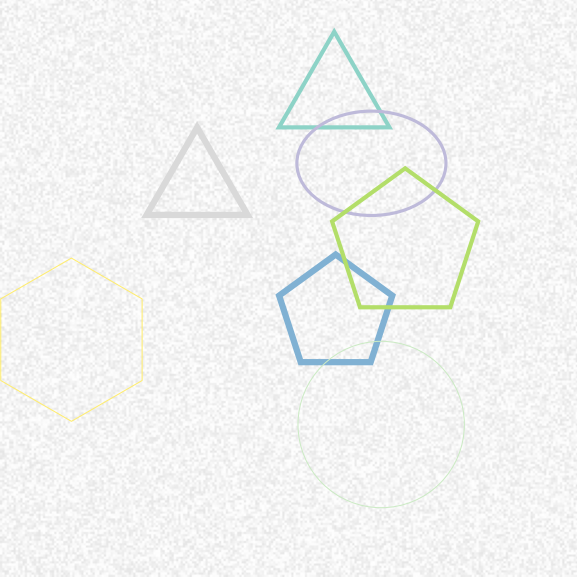[{"shape": "triangle", "thickness": 2, "radius": 0.55, "center": [0.579, 0.834]}, {"shape": "oval", "thickness": 1.5, "radius": 0.65, "center": [0.643, 0.716]}, {"shape": "pentagon", "thickness": 3, "radius": 0.52, "center": [0.581, 0.455]}, {"shape": "pentagon", "thickness": 2, "radius": 0.67, "center": [0.702, 0.575]}, {"shape": "triangle", "thickness": 3, "radius": 0.5, "center": [0.341, 0.677]}, {"shape": "circle", "thickness": 0.5, "radius": 0.72, "center": [0.66, 0.264]}, {"shape": "hexagon", "thickness": 0.5, "radius": 0.71, "center": [0.124, 0.411]}]